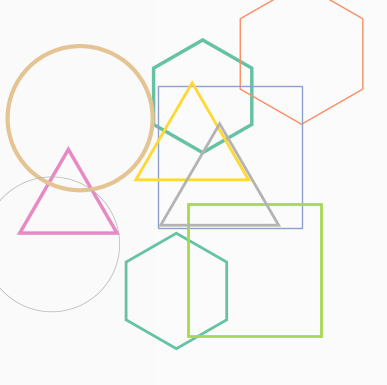[{"shape": "hexagon", "thickness": 2, "radius": 0.75, "center": [0.455, 0.244]}, {"shape": "hexagon", "thickness": 2.5, "radius": 0.73, "center": [0.523, 0.75]}, {"shape": "hexagon", "thickness": 1, "radius": 0.91, "center": [0.778, 0.86]}, {"shape": "square", "thickness": 1, "radius": 0.92, "center": [0.593, 0.592]}, {"shape": "triangle", "thickness": 2.5, "radius": 0.72, "center": [0.176, 0.467]}, {"shape": "square", "thickness": 2, "radius": 0.86, "center": [0.657, 0.299]}, {"shape": "triangle", "thickness": 2, "radius": 0.84, "center": [0.496, 0.617]}, {"shape": "circle", "thickness": 3, "radius": 0.94, "center": [0.207, 0.693]}, {"shape": "triangle", "thickness": 2, "radius": 0.88, "center": [0.567, 0.503]}, {"shape": "circle", "thickness": 0.5, "radius": 0.88, "center": [0.134, 0.365]}]